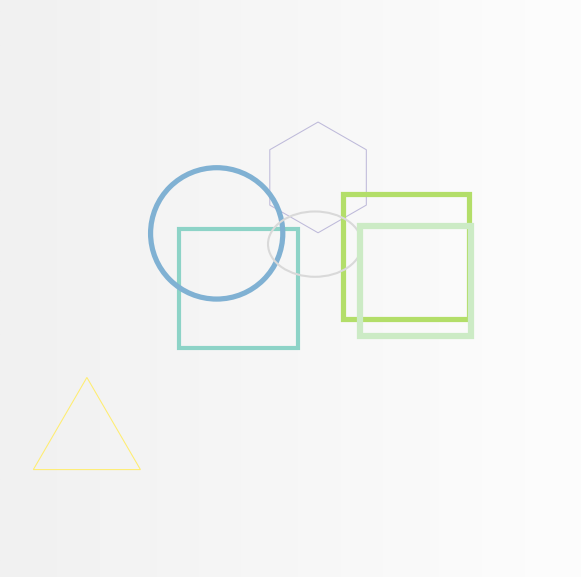[{"shape": "square", "thickness": 2, "radius": 0.51, "center": [0.411, 0.499]}, {"shape": "hexagon", "thickness": 0.5, "radius": 0.48, "center": [0.547, 0.692]}, {"shape": "circle", "thickness": 2.5, "radius": 0.57, "center": [0.373, 0.595]}, {"shape": "square", "thickness": 2.5, "radius": 0.54, "center": [0.699, 0.556]}, {"shape": "oval", "thickness": 1, "radius": 0.4, "center": [0.542, 0.576]}, {"shape": "square", "thickness": 3, "radius": 0.48, "center": [0.715, 0.512]}, {"shape": "triangle", "thickness": 0.5, "radius": 0.53, "center": [0.149, 0.239]}]